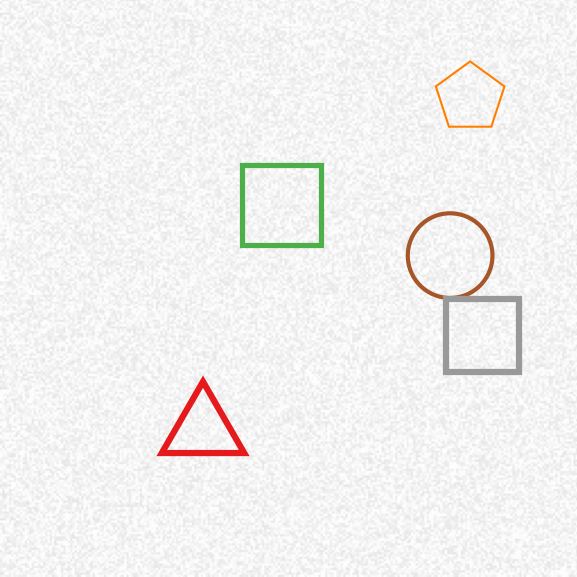[{"shape": "triangle", "thickness": 3, "radius": 0.41, "center": [0.352, 0.256]}, {"shape": "square", "thickness": 2.5, "radius": 0.34, "center": [0.488, 0.644]}, {"shape": "pentagon", "thickness": 1, "radius": 0.31, "center": [0.814, 0.83]}, {"shape": "circle", "thickness": 2, "radius": 0.37, "center": [0.779, 0.556]}, {"shape": "square", "thickness": 3, "radius": 0.31, "center": [0.836, 0.418]}]